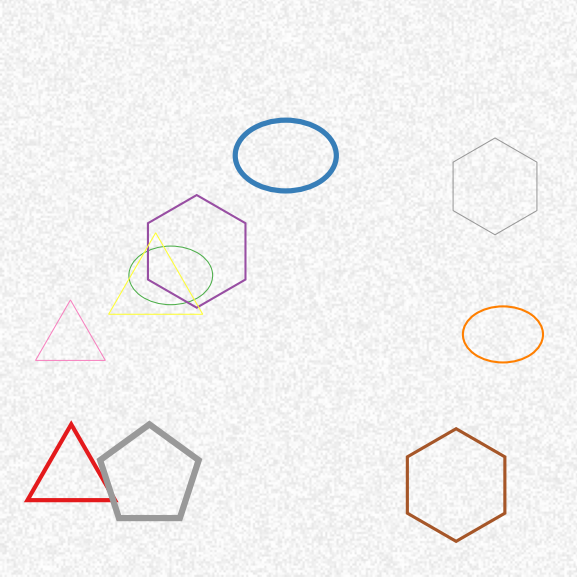[{"shape": "triangle", "thickness": 2, "radius": 0.44, "center": [0.123, 0.177]}, {"shape": "oval", "thickness": 2.5, "radius": 0.44, "center": [0.495, 0.73]}, {"shape": "oval", "thickness": 0.5, "radius": 0.36, "center": [0.296, 0.522]}, {"shape": "hexagon", "thickness": 1, "radius": 0.49, "center": [0.341, 0.564]}, {"shape": "oval", "thickness": 1, "radius": 0.35, "center": [0.871, 0.42]}, {"shape": "triangle", "thickness": 0.5, "radius": 0.47, "center": [0.27, 0.502]}, {"shape": "hexagon", "thickness": 1.5, "radius": 0.49, "center": [0.79, 0.159]}, {"shape": "triangle", "thickness": 0.5, "radius": 0.35, "center": [0.122, 0.41]}, {"shape": "hexagon", "thickness": 0.5, "radius": 0.42, "center": [0.857, 0.676]}, {"shape": "pentagon", "thickness": 3, "radius": 0.45, "center": [0.259, 0.175]}]